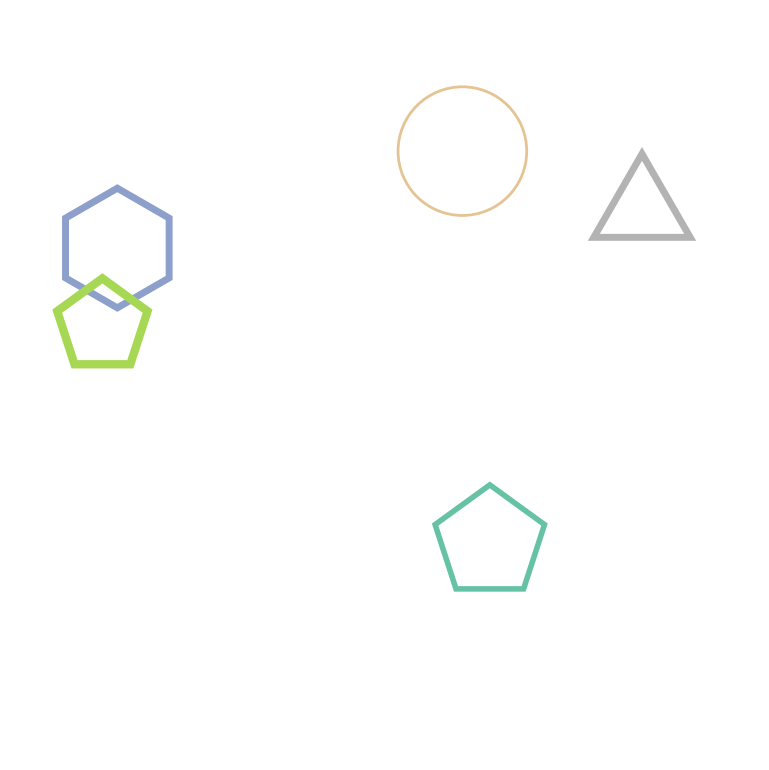[{"shape": "pentagon", "thickness": 2, "radius": 0.37, "center": [0.636, 0.296]}, {"shape": "hexagon", "thickness": 2.5, "radius": 0.39, "center": [0.152, 0.678]}, {"shape": "pentagon", "thickness": 3, "radius": 0.31, "center": [0.133, 0.577]}, {"shape": "circle", "thickness": 1, "radius": 0.42, "center": [0.6, 0.804]}, {"shape": "triangle", "thickness": 2.5, "radius": 0.36, "center": [0.834, 0.728]}]